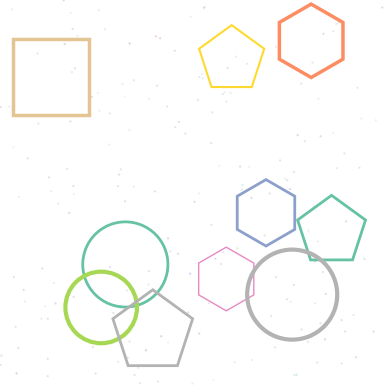[{"shape": "pentagon", "thickness": 2, "radius": 0.46, "center": [0.861, 0.4]}, {"shape": "circle", "thickness": 2, "radius": 0.55, "center": [0.326, 0.313]}, {"shape": "hexagon", "thickness": 2.5, "radius": 0.48, "center": [0.808, 0.894]}, {"shape": "hexagon", "thickness": 2, "radius": 0.43, "center": [0.691, 0.447]}, {"shape": "hexagon", "thickness": 1, "radius": 0.41, "center": [0.588, 0.275]}, {"shape": "circle", "thickness": 3, "radius": 0.46, "center": [0.263, 0.201]}, {"shape": "pentagon", "thickness": 1.5, "radius": 0.44, "center": [0.602, 0.846]}, {"shape": "square", "thickness": 2.5, "radius": 0.49, "center": [0.133, 0.8]}, {"shape": "circle", "thickness": 3, "radius": 0.58, "center": [0.759, 0.235]}, {"shape": "pentagon", "thickness": 2, "radius": 0.54, "center": [0.397, 0.138]}]